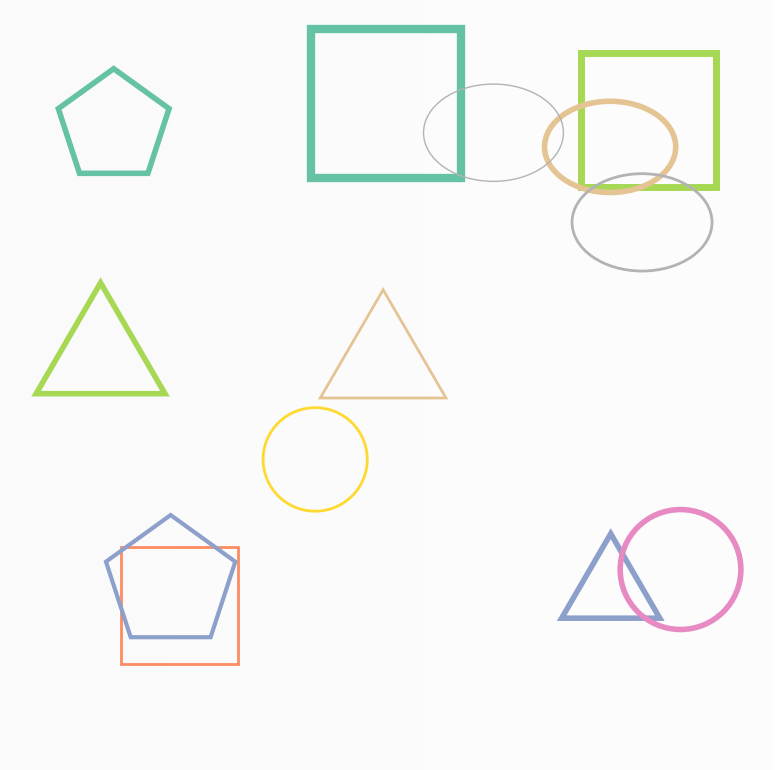[{"shape": "pentagon", "thickness": 2, "radius": 0.38, "center": [0.147, 0.836]}, {"shape": "square", "thickness": 3, "radius": 0.48, "center": [0.498, 0.865]}, {"shape": "square", "thickness": 1, "radius": 0.38, "center": [0.231, 0.214]}, {"shape": "pentagon", "thickness": 1.5, "radius": 0.44, "center": [0.22, 0.243]}, {"shape": "triangle", "thickness": 2, "radius": 0.37, "center": [0.788, 0.234]}, {"shape": "circle", "thickness": 2, "radius": 0.39, "center": [0.878, 0.26]}, {"shape": "triangle", "thickness": 2, "radius": 0.48, "center": [0.13, 0.537]}, {"shape": "square", "thickness": 2.5, "radius": 0.44, "center": [0.837, 0.844]}, {"shape": "circle", "thickness": 1, "radius": 0.34, "center": [0.407, 0.403]}, {"shape": "oval", "thickness": 2, "radius": 0.42, "center": [0.787, 0.809]}, {"shape": "triangle", "thickness": 1, "radius": 0.47, "center": [0.494, 0.53]}, {"shape": "oval", "thickness": 0.5, "radius": 0.45, "center": [0.637, 0.828]}, {"shape": "oval", "thickness": 1, "radius": 0.45, "center": [0.828, 0.711]}]